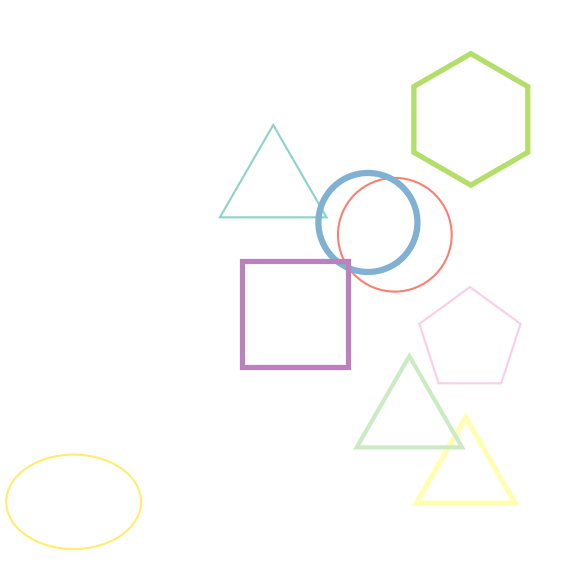[{"shape": "triangle", "thickness": 1, "radius": 0.53, "center": [0.473, 0.676]}, {"shape": "triangle", "thickness": 2.5, "radius": 0.49, "center": [0.806, 0.177]}, {"shape": "circle", "thickness": 1, "radius": 0.49, "center": [0.684, 0.593]}, {"shape": "circle", "thickness": 3, "radius": 0.43, "center": [0.637, 0.614]}, {"shape": "hexagon", "thickness": 2.5, "radius": 0.57, "center": [0.815, 0.792]}, {"shape": "pentagon", "thickness": 1, "radius": 0.46, "center": [0.814, 0.41]}, {"shape": "square", "thickness": 2.5, "radius": 0.46, "center": [0.511, 0.456]}, {"shape": "triangle", "thickness": 2, "radius": 0.53, "center": [0.709, 0.277]}, {"shape": "oval", "thickness": 1, "radius": 0.58, "center": [0.128, 0.13]}]